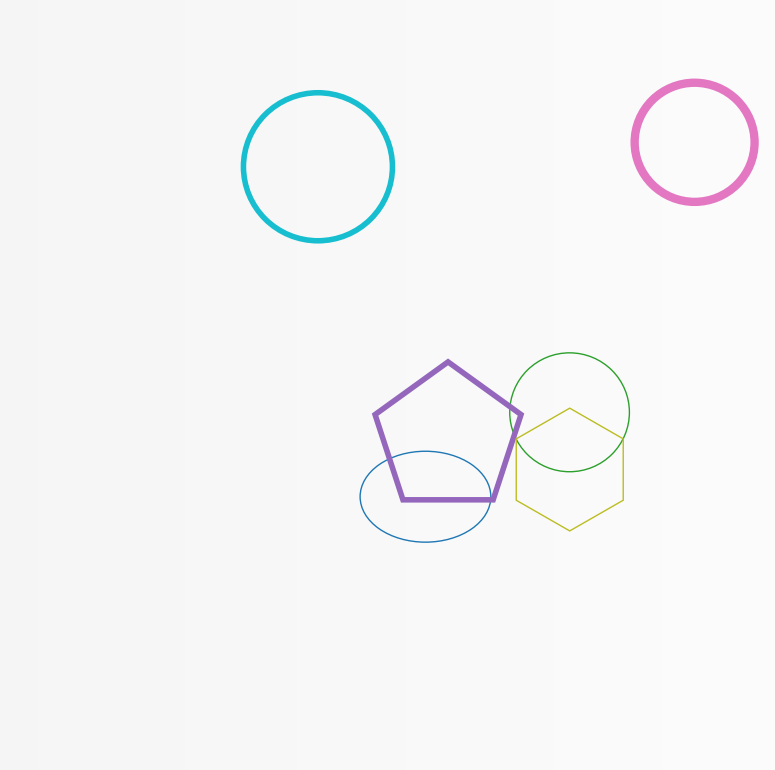[{"shape": "oval", "thickness": 0.5, "radius": 0.42, "center": [0.549, 0.355]}, {"shape": "circle", "thickness": 0.5, "radius": 0.39, "center": [0.735, 0.465]}, {"shape": "pentagon", "thickness": 2, "radius": 0.49, "center": [0.578, 0.431]}, {"shape": "circle", "thickness": 3, "radius": 0.39, "center": [0.896, 0.815]}, {"shape": "hexagon", "thickness": 0.5, "radius": 0.4, "center": [0.735, 0.39]}, {"shape": "circle", "thickness": 2, "radius": 0.48, "center": [0.41, 0.783]}]